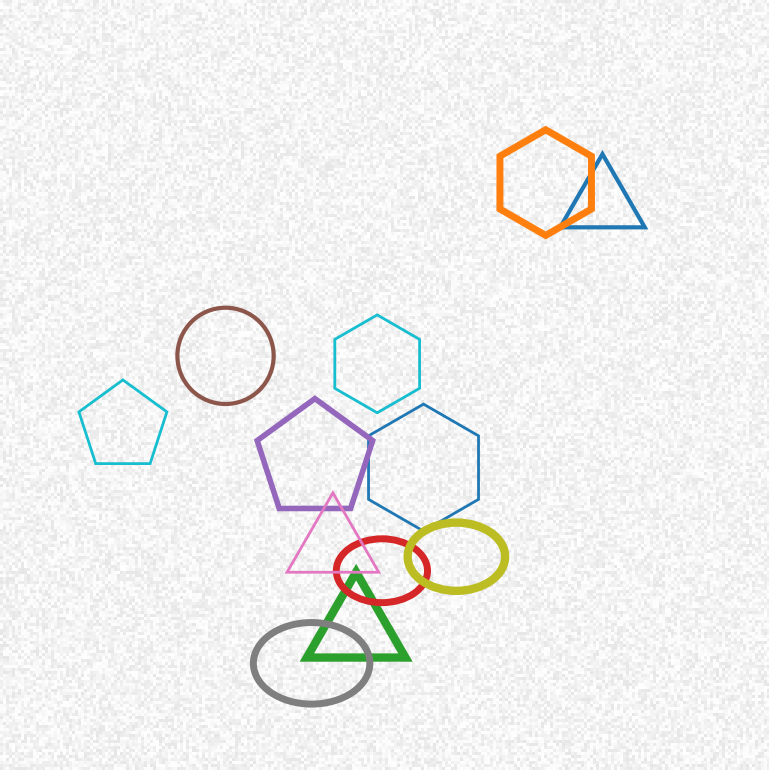[{"shape": "hexagon", "thickness": 1, "radius": 0.41, "center": [0.55, 0.393]}, {"shape": "triangle", "thickness": 1.5, "radius": 0.32, "center": [0.782, 0.736]}, {"shape": "hexagon", "thickness": 2.5, "radius": 0.34, "center": [0.709, 0.763]}, {"shape": "triangle", "thickness": 3, "radius": 0.37, "center": [0.463, 0.183]}, {"shape": "oval", "thickness": 2.5, "radius": 0.3, "center": [0.496, 0.259]}, {"shape": "pentagon", "thickness": 2, "radius": 0.39, "center": [0.409, 0.403]}, {"shape": "circle", "thickness": 1.5, "radius": 0.31, "center": [0.293, 0.538]}, {"shape": "triangle", "thickness": 1, "radius": 0.34, "center": [0.432, 0.291]}, {"shape": "oval", "thickness": 2.5, "radius": 0.38, "center": [0.405, 0.139]}, {"shape": "oval", "thickness": 3, "radius": 0.32, "center": [0.593, 0.277]}, {"shape": "hexagon", "thickness": 1, "radius": 0.32, "center": [0.49, 0.527]}, {"shape": "pentagon", "thickness": 1, "radius": 0.3, "center": [0.16, 0.447]}]